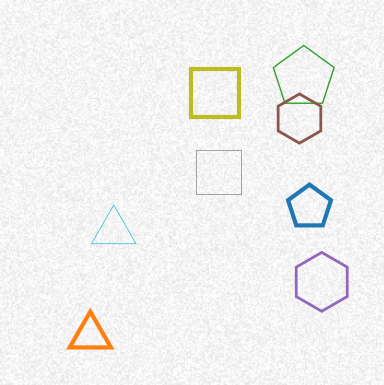[{"shape": "pentagon", "thickness": 3, "radius": 0.29, "center": [0.804, 0.462]}, {"shape": "triangle", "thickness": 3, "radius": 0.31, "center": [0.235, 0.129]}, {"shape": "pentagon", "thickness": 1, "radius": 0.41, "center": [0.789, 0.799]}, {"shape": "hexagon", "thickness": 2, "radius": 0.38, "center": [0.836, 0.268]}, {"shape": "hexagon", "thickness": 2, "radius": 0.32, "center": [0.778, 0.692]}, {"shape": "square", "thickness": 0.5, "radius": 0.29, "center": [0.568, 0.554]}, {"shape": "square", "thickness": 3, "radius": 0.31, "center": [0.558, 0.759]}, {"shape": "triangle", "thickness": 0.5, "radius": 0.33, "center": [0.295, 0.4]}]